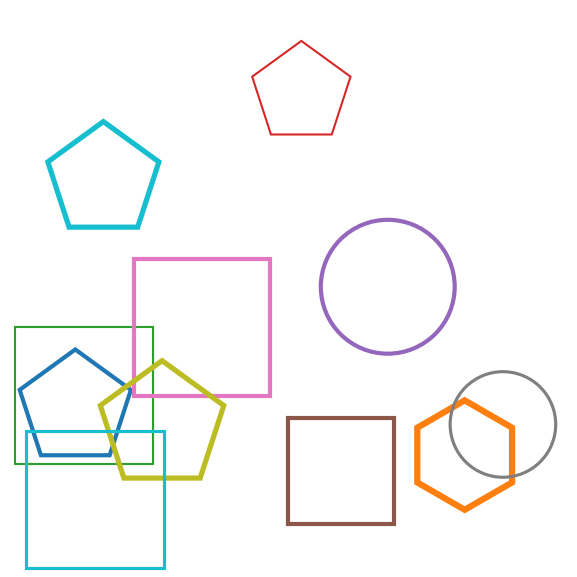[{"shape": "pentagon", "thickness": 2, "radius": 0.51, "center": [0.13, 0.293]}, {"shape": "hexagon", "thickness": 3, "radius": 0.47, "center": [0.805, 0.211]}, {"shape": "square", "thickness": 1, "radius": 0.6, "center": [0.145, 0.314]}, {"shape": "pentagon", "thickness": 1, "radius": 0.45, "center": [0.522, 0.839]}, {"shape": "circle", "thickness": 2, "radius": 0.58, "center": [0.671, 0.503]}, {"shape": "square", "thickness": 2, "radius": 0.46, "center": [0.59, 0.184]}, {"shape": "square", "thickness": 2, "radius": 0.59, "center": [0.349, 0.432]}, {"shape": "circle", "thickness": 1.5, "radius": 0.46, "center": [0.871, 0.264]}, {"shape": "pentagon", "thickness": 2.5, "radius": 0.56, "center": [0.281, 0.262]}, {"shape": "pentagon", "thickness": 2.5, "radius": 0.51, "center": [0.179, 0.688]}, {"shape": "square", "thickness": 1.5, "radius": 0.59, "center": [0.164, 0.134]}]